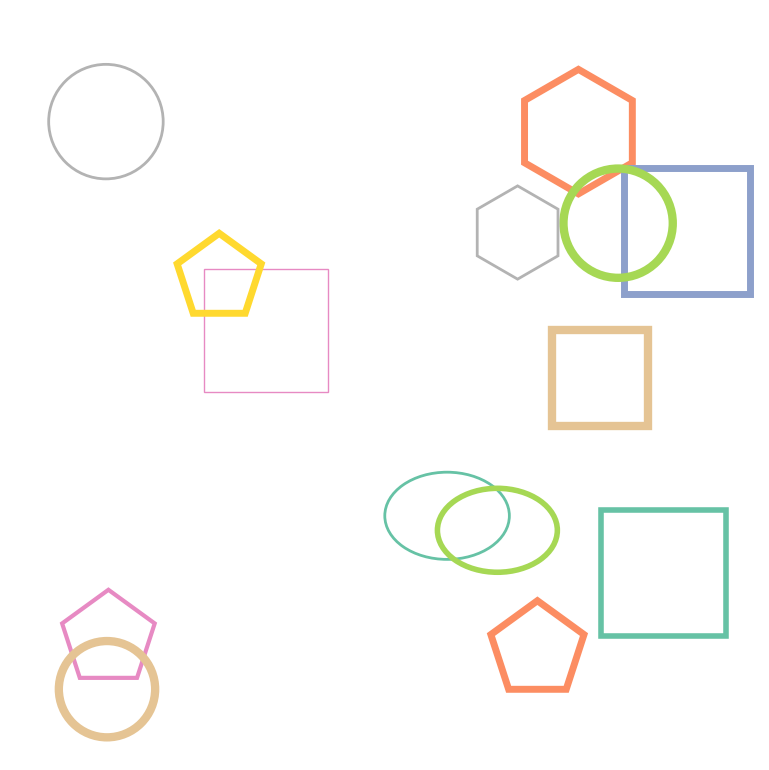[{"shape": "square", "thickness": 2, "radius": 0.41, "center": [0.861, 0.256]}, {"shape": "oval", "thickness": 1, "radius": 0.4, "center": [0.581, 0.33]}, {"shape": "hexagon", "thickness": 2.5, "radius": 0.4, "center": [0.751, 0.829]}, {"shape": "pentagon", "thickness": 2.5, "radius": 0.32, "center": [0.698, 0.156]}, {"shape": "square", "thickness": 2.5, "radius": 0.41, "center": [0.892, 0.7]}, {"shape": "pentagon", "thickness": 1.5, "radius": 0.32, "center": [0.141, 0.171]}, {"shape": "square", "thickness": 0.5, "radius": 0.4, "center": [0.346, 0.571]}, {"shape": "oval", "thickness": 2, "radius": 0.39, "center": [0.646, 0.311]}, {"shape": "circle", "thickness": 3, "radius": 0.35, "center": [0.803, 0.71]}, {"shape": "pentagon", "thickness": 2.5, "radius": 0.29, "center": [0.285, 0.64]}, {"shape": "square", "thickness": 3, "radius": 0.31, "center": [0.78, 0.509]}, {"shape": "circle", "thickness": 3, "radius": 0.31, "center": [0.139, 0.105]}, {"shape": "hexagon", "thickness": 1, "radius": 0.3, "center": [0.672, 0.698]}, {"shape": "circle", "thickness": 1, "radius": 0.37, "center": [0.138, 0.842]}]